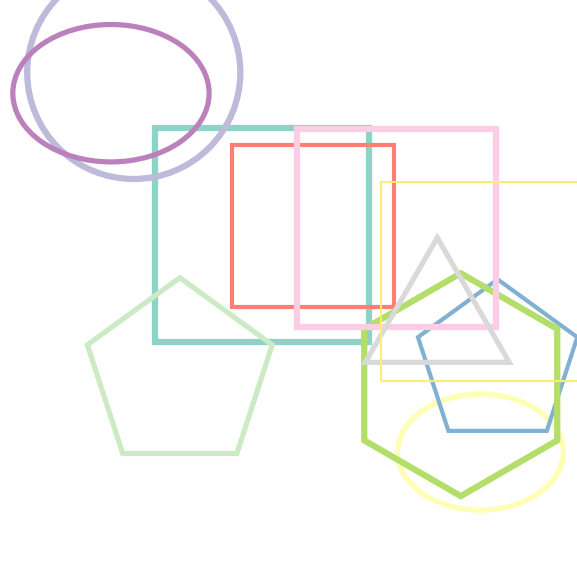[{"shape": "square", "thickness": 3, "radius": 0.93, "center": [0.453, 0.592]}, {"shape": "oval", "thickness": 2.5, "radius": 0.72, "center": [0.832, 0.216]}, {"shape": "circle", "thickness": 3, "radius": 0.92, "center": [0.232, 0.874]}, {"shape": "square", "thickness": 2, "radius": 0.7, "center": [0.542, 0.608]}, {"shape": "pentagon", "thickness": 2, "radius": 0.73, "center": [0.862, 0.37]}, {"shape": "hexagon", "thickness": 3, "radius": 0.96, "center": [0.798, 0.333]}, {"shape": "square", "thickness": 3, "radius": 0.86, "center": [0.687, 0.604]}, {"shape": "triangle", "thickness": 2.5, "radius": 0.72, "center": [0.757, 0.444]}, {"shape": "oval", "thickness": 2.5, "radius": 0.85, "center": [0.192, 0.838]}, {"shape": "pentagon", "thickness": 2.5, "radius": 0.84, "center": [0.311, 0.35]}, {"shape": "square", "thickness": 1, "radius": 0.86, "center": [0.832, 0.512]}]